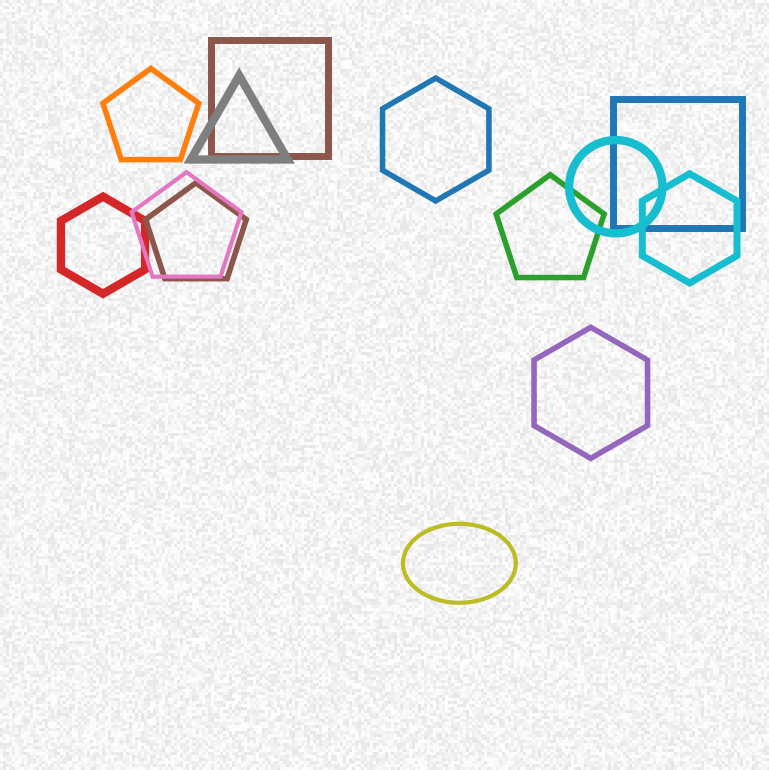[{"shape": "hexagon", "thickness": 2, "radius": 0.4, "center": [0.566, 0.819]}, {"shape": "square", "thickness": 2.5, "radius": 0.42, "center": [0.879, 0.788]}, {"shape": "pentagon", "thickness": 2, "radius": 0.33, "center": [0.196, 0.846]}, {"shape": "pentagon", "thickness": 2, "radius": 0.37, "center": [0.714, 0.699]}, {"shape": "hexagon", "thickness": 3, "radius": 0.32, "center": [0.134, 0.682]}, {"shape": "hexagon", "thickness": 2, "radius": 0.43, "center": [0.767, 0.49]}, {"shape": "pentagon", "thickness": 2, "radius": 0.34, "center": [0.254, 0.694]}, {"shape": "square", "thickness": 2.5, "radius": 0.38, "center": [0.35, 0.872]}, {"shape": "pentagon", "thickness": 1.5, "radius": 0.37, "center": [0.242, 0.701]}, {"shape": "triangle", "thickness": 3, "radius": 0.36, "center": [0.311, 0.829]}, {"shape": "oval", "thickness": 1.5, "radius": 0.37, "center": [0.597, 0.268]}, {"shape": "hexagon", "thickness": 2.5, "radius": 0.35, "center": [0.896, 0.703]}, {"shape": "circle", "thickness": 3, "radius": 0.3, "center": [0.8, 0.758]}]